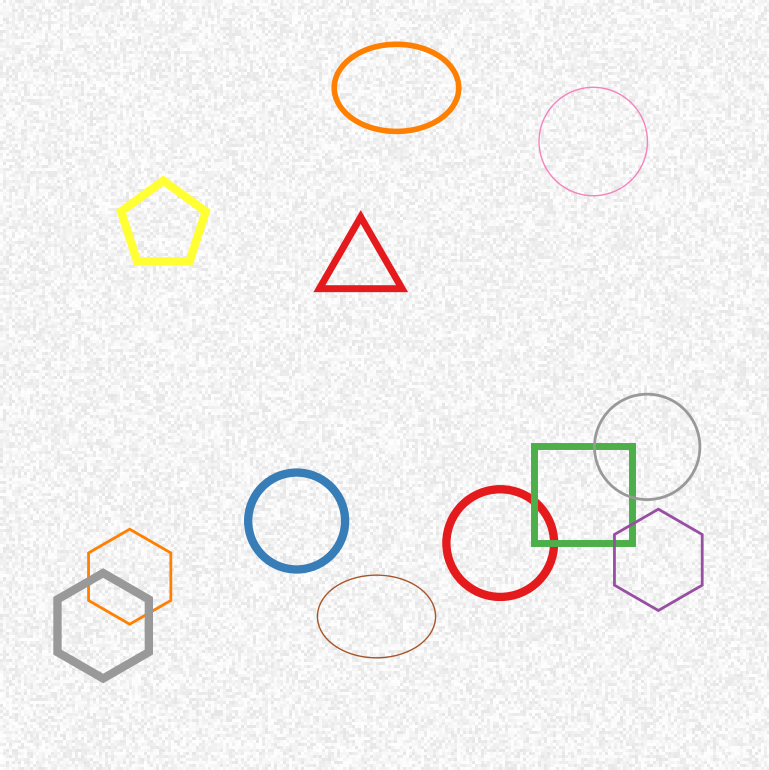[{"shape": "circle", "thickness": 3, "radius": 0.35, "center": [0.65, 0.295]}, {"shape": "triangle", "thickness": 2.5, "radius": 0.31, "center": [0.468, 0.656]}, {"shape": "circle", "thickness": 3, "radius": 0.31, "center": [0.385, 0.323]}, {"shape": "square", "thickness": 2.5, "radius": 0.32, "center": [0.757, 0.358]}, {"shape": "hexagon", "thickness": 1, "radius": 0.33, "center": [0.855, 0.273]}, {"shape": "hexagon", "thickness": 1, "radius": 0.31, "center": [0.168, 0.251]}, {"shape": "oval", "thickness": 2, "radius": 0.4, "center": [0.515, 0.886]}, {"shape": "pentagon", "thickness": 3, "radius": 0.29, "center": [0.212, 0.707]}, {"shape": "oval", "thickness": 0.5, "radius": 0.38, "center": [0.489, 0.199]}, {"shape": "circle", "thickness": 0.5, "radius": 0.35, "center": [0.77, 0.816]}, {"shape": "hexagon", "thickness": 3, "radius": 0.34, "center": [0.134, 0.187]}, {"shape": "circle", "thickness": 1, "radius": 0.34, "center": [0.84, 0.42]}]